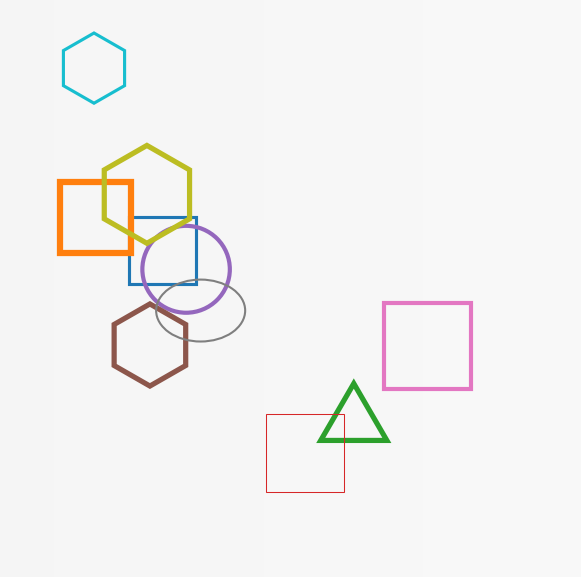[{"shape": "square", "thickness": 1.5, "radius": 0.29, "center": [0.28, 0.566]}, {"shape": "square", "thickness": 3, "radius": 0.3, "center": [0.164, 0.622]}, {"shape": "triangle", "thickness": 2.5, "radius": 0.33, "center": [0.609, 0.269]}, {"shape": "square", "thickness": 0.5, "radius": 0.34, "center": [0.525, 0.215]}, {"shape": "circle", "thickness": 2, "radius": 0.38, "center": [0.32, 0.533]}, {"shape": "hexagon", "thickness": 2.5, "radius": 0.36, "center": [0.258, 0.402]}, {"shape": "square", "thickness": 2, "radius": 0.37, "center": [0.735, 0.4]}, {"shape": "oval", "thickness": 1, "radius": 0.38, "center": [0.345, 0.461]}, {"shape": "hexagon", "thickness": 2.5, "radius": 0.42, "center": [0.253, 0.663]}, {"shape": "hexagon", "thickness": 1.5, "radius": 0.3, "center": [0.162, 0.881]}]